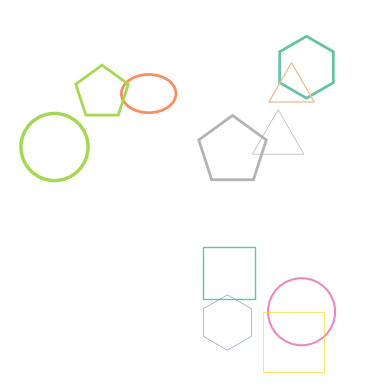[{"shape": "hexagon", "thickness": 2, "radius": 0.4, "center": [0.796, 0.825]}, {"shape": "square", "thickness": 1, "radius": 0.34, "center": [0.596, 0.291]}, {"shape": "oval", "thickness": 2, "radius": 0.35, "center": [0.386, 0.757]}, {"shape": "hexagon", "thickness": 0.5, "radius": 0.36, "center": [0.591, 0.162]}, {"shape": "circle", "thickness": 1.5, "radius": 0.44, "center": [0.783, 0.19]}, {"shape": "circle", "thickness": 2.5, "radius": 0.44, "center": [0.142, 0.618]}, {"shape": "pentagon", "thickness": 2, "radius": 0.36, "center": [0.265, 0.759]}, {"shape": "square", "thickness": 0.5, "radius": 0.4, "center": [0.763, 0.112]}, {"shape": "triangle", "thickness": 1, "radius": 0.34, "center": [0.757, 0.769]}, {"shape": "pentagon", "thickness": 2, "radius": 0.46, "center": [0.604, 0.608]}, {"shape": "triangle", "thickness": 0.5, "radius": 0.39, "center": [0.722, 0.638]}]